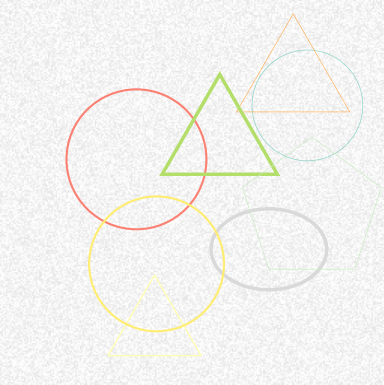[{"shape": "circle", "thickness": 0.5, "radius": 0.72, "center": [0.798, 0.726]}, {"shape": "triangle", "thickness": 1, "radius": 0.7, "center": [0.401, 0.146]}, {"shape": "circle", "thickness": 1.5, "radius": 0.91, "center": [0.354, 0.586]}, {"shape": "triangle", "thickness": 0.5, "radius": 0.85, "center": [0.762, 0.794]}, {"shape": "triangle", "thickness": 2.5, "radius": 0.86, "center": [0.571, 0.634]}, {"shape": "oval", "thickness": 2.5, "radius": 0.75, "center": [0.698, 0.352]}, {"shape": "pentagon", "thickness": 0.5, "radius": 0.95, "center": [0.81, 0.454]}, {"shape": "circle", "thickness": 1.5, "radius": 0.88, "center": [0.407, 0.315]}]